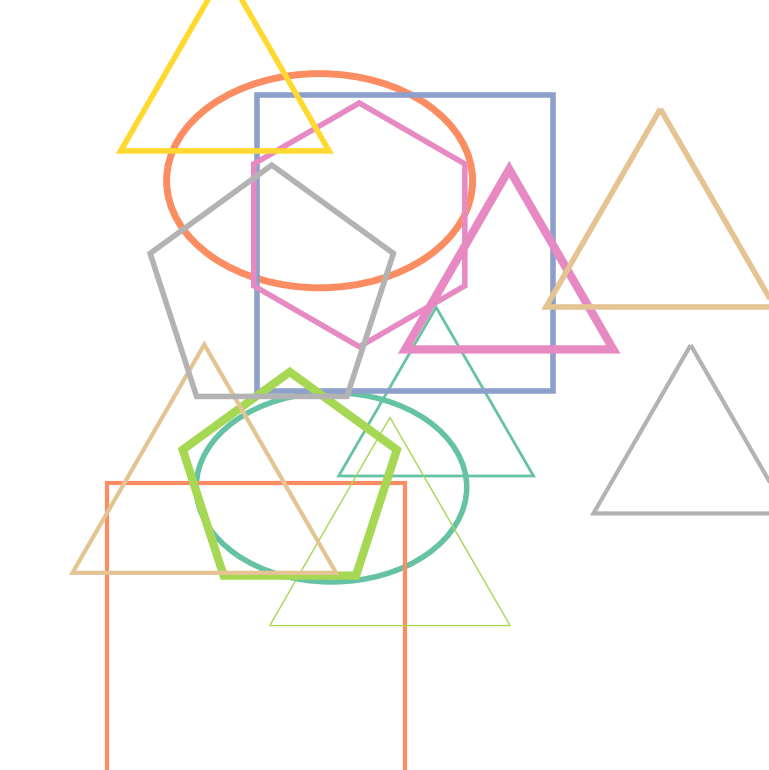[{"shape": "triangle", "thickness": 1, "radius": 0.73, "center": [0.566, 0.455]}, {"shape": "oval", "thickness": 2, "radius": 0.88, "center": [0.43, 0.367]}, {"shape": "square", "thickness": 1.5, "radius": 0.97, "center": [0.333, 0.179]}, {"shape": "oval", "thickness": 2.5, "radius": 0.99, "center": [0.415, 0.765]}, {"shape": "square", "thickness": 2, "radius": 0.96, "center": [0.526, 0.684]}, {"shape": "hexagon", "thickness": 2, "radius": 0.79, "center": [0.467, 0.708]}, {"shape": "triangle", "thickness": 3, "radius": 0.78, "center": [0.661, 0.624]}, {"shape": "pentagon", "thickness": 3, "radius": 0.73, "center": [0.376, 0.371]}, {"shape": "triangle", "thickness": 0.5, "radius": 0.9, "center": [0.506, 0.278]}, {"shape": "triangle", "thickness": 2, "radius": 0.78, "center": [0.292, 0.882]}, {"shape": "triangle", "thickness": 2, "radius": 0.86, "center": [0.858, 0.687]}, {"shape": "triangle", "thickness": 1.5, "radius": 0.99, "center": [0.265, 0.355]}, {"shape": "triangle", "thickness": 1.5, "radius": 0.73, "center": [0.897, 0.406]}, {"shape": "pentagon", "thickness": 2, "radius": 0.83, "center": [0.353, 0.62]}]